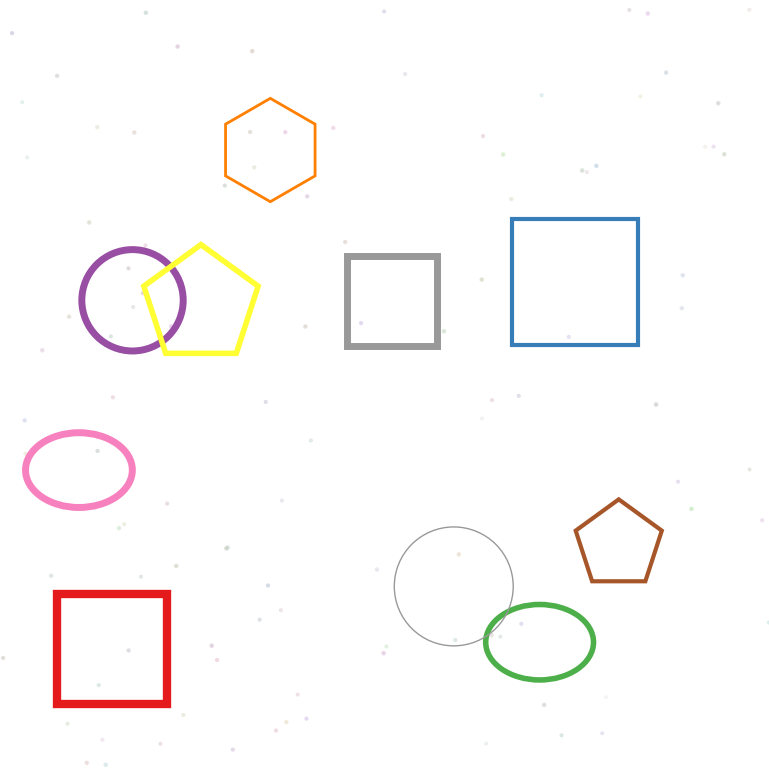[{"shape": "square", "thickness": 3, "radius": 0.36, "center": [0.145, 0.157]}, {"shape": "square", "thickness": 1.5, "radius": 0.41, "center": [0.747, 0.633]}, {"shape": "oval", "thickness": 2, "radius": 0.35, "center": [0.701, 0.166]}, {"shape": "circle", "thickness": 2.5, "radius": 0.33, "center": [0.172, 0.61]}, {"shape": "hexagon", "thickness": 1, "radius": 0.34, "center": [0.351, 0.805]}, {"shape": "pentagon", "thickness": 2, "radius": 0.39, "center": [0.261, 0.604]}, {"shape": "pentagon", "thickness": 1.5, "radius": 0.29, "center": [0.804, 0.293]}, {"shape": "oval", "thickness": 2.5, "radius": 0.35, "center": [0.103, 0.389]}, {"shape": "square", "thickness": 2.5, "radius": 0.29, "center": [0.509, 0.609]}, {"shape": "circle", "thickness": 0.5, "radius": 0.39, "center": [0.589, 0.238]}]